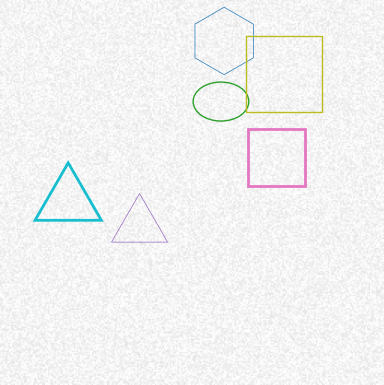[{"shape": "hexagon", "thickness": 0.5, "radius": 0.44, "center": [0.582, 0.894]}, {"shape": "oval", "thickness": 1, "radius": 0.36, "center": [0.574, 0.736]}, {"shape": "triangle", "thickness": 0.5, "radius": 0.42, "center": [0.362, 0.413]}, {"shape": "square", "thickness": 2, "radius": 0.37, "center": [0.718, 0.592]}, {"shape": "square", "thickness": 1, "radius": 0.49, "center": [0.737, 0.807]}, {"shape": "triangle", "thickness": 2, "radius": 0.5, "center": [0.177, 0.478]}]